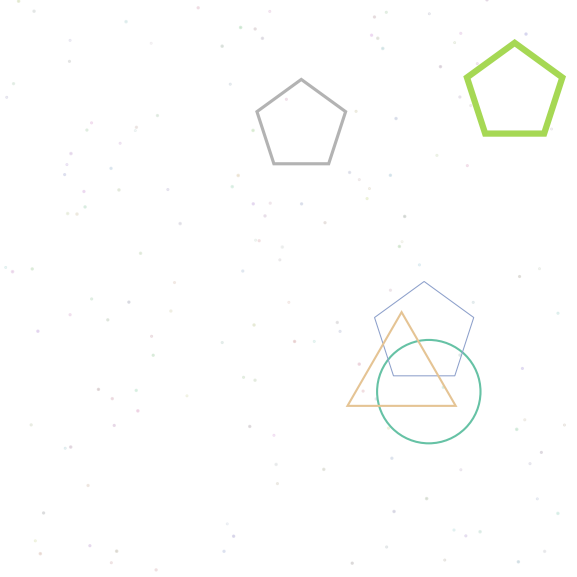[{"shape": "circle", "thickness": 1, "radius": 0.45, "center": [0.743, 0.321]}, {"shape": "pentagon", "thickness": 0.5, "radius": 0.45, "center": [0.734, 0.421]}, {"shape": "pentagon", "thickness": 3, "radius": 0.43, "center": [0.891, 0.838]}, {"shape": "triangle", "thickness": 1, "radius": 0.54, "center": [0.695, 0.35]}, {"shape": "pentagon", "thickness": 1.5, "radius": 0.4, "center": [0.522, 0.781]}]